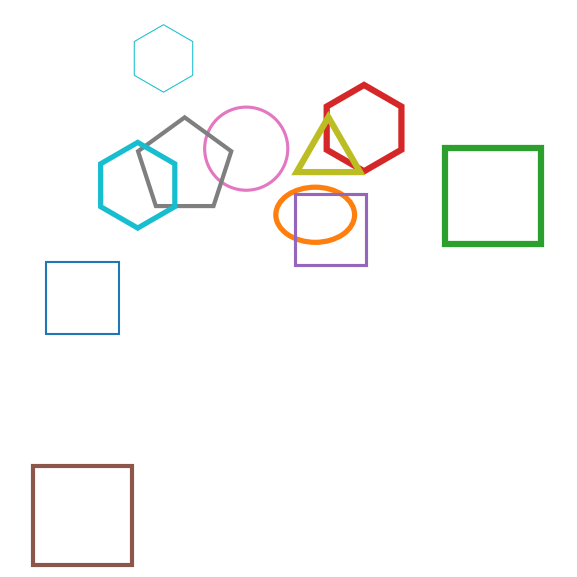[{"shape": "square", "thickness": 1, "radius": 0.31, "center": [0.143, 0.483]}, {"shape": "oval", "thickness": 2.5, "radius": 0.34, "center": [0.546, 0.627]}, {"shape": "square", "thickness": 3, "radius": 0.42, "center": [0.854, 0.66]}, {"shape": "hexagon", "thickness": 3, "radius": 0.37, "center": [0.63, 0.777]}, {"shape": "square", "thickness": 1.5, "radius": 0.31, "center": [0.572, 0.602]}, {"shape": "square", "thickness": 2, "radius": 0.43, "center": [0.143, 0.106]}, {"shape": "circle", "thickness": 1.5, "radius": 0.36, "center": [0.426, 0.742]}, {"shape": "pentagon", "thickness": 2, "radius": 0.42, "center": [0.32, 0.711]}, {"shape": "triangle", "thickness": 3, "radius": 0.32, "center": [0.569, 0.733]}, {"shape": "hexagon", "thickness": 2.5, "radius": 0.37, "center": [0.238, 0.678]}, {"shape": "hexagon", "thickness": 0.5, "radius": 0.29, "center": [0.283, 0.898]}]